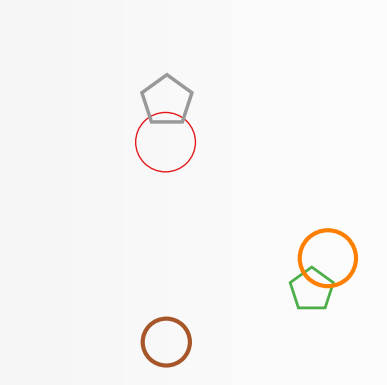[{"shape": "circle", "thickness": 1, "radius": 0.39, "center": [0.427, 0.631]}, {"shape": "pentagon", "thickness": 2, "radius": 0.29, "center": [0.805, 0.248]}, {"shape": "circle", "thickness": 3, "radius": 0.36, "center": [0.846, 0.329]}, {"shape": "circle", "thickness": 3, "radius": 0.3, "center": [0.429, 0.111]}, {"shape": "pentagon", "thickness": 2.5, "radius": 0.34, "center": [0.431, 0.738]}]